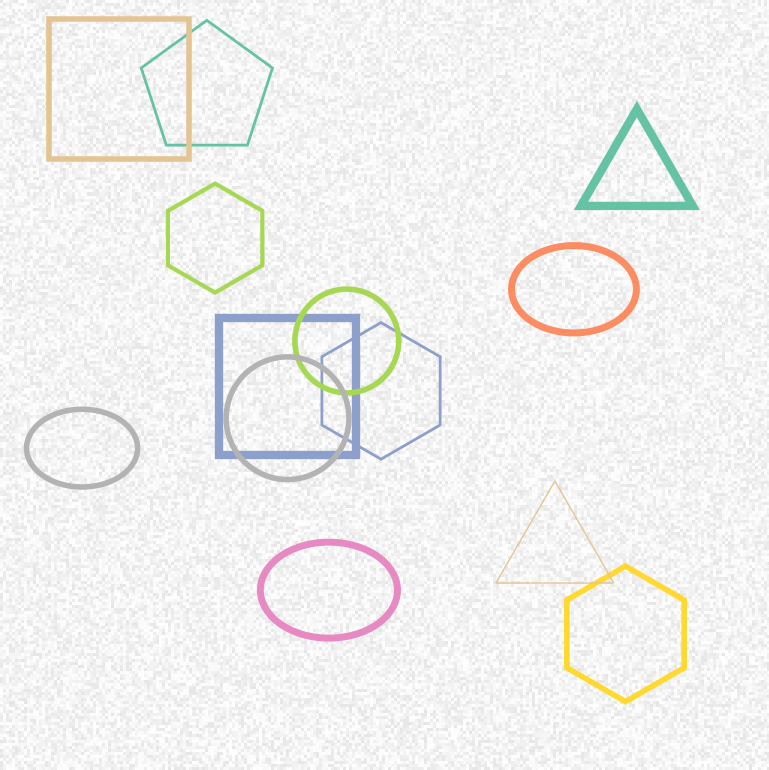[{"shape": "pentagon", "thickness": 1, "radius": 0.45, "center": [0.269, 0.884]}, {"shape": "triangle", "thickness": 3, "radius": 0.42, "center": [0.827, 0.775]}, {"shape": "oval", "thickness": 2.5, "radius": 0.41, "center": [0.745, 0.624]}, {"shape": "square", "thickness": 3, "radius": 0.45, "center": [0.373, 0.498]}, {"shape": "hexagon", "thickness": 1, "radius": 0.44, "center": [0.495, 0.492]}, {"shape": "oval", "thickness": 2.5, "radius": 0.45, "center": [0.427, 0.234]}, {"shape": "hexagon", "thickness": 1.5, "radius": 0.35, "center": [0.279, 0.691]}, {"shape": "circle", "thickness": 2, "radius": 0.34, "center": [0.45, 0.557]}, {"shape": "hexagon", "thickness": 2, "radius": 0.44, "center": [0.812, 0.177]}, {"shape": "square", "thickness": 2, "radius": 0.45, "center": [0.155, 0.884]}, {"shape": "triangle", "thickness": 0.5, "radius": 0.44, "center": [0.721, 0.287]}, {"shape": "circle", "thickness": 2, "radius": 0.4, "center": [0.373, 0.457]}, {"shape": "oval", "thickness": 2, "radius": 0.36, "center": [0.107, 0.418]}]